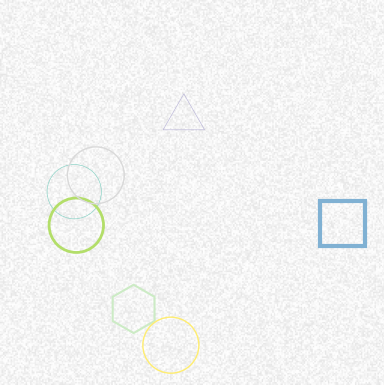[{"shape": "circle", "thickness": 0.5, "radius": 0.35, "center": [0.193, 0.502]}, {"shape": "triangle", "thickness": 0.5, "radius": 0.31, "center": [0.478, 0.694]}, {"shape": "square", "thickness": 3, "radius": 0.29, "center": [0.891, 0.418]}, {"shape": "circle", "thickness": 2, "radius": 0.35, "center": [0.198, 0.415]}, {"shape": "circle", "thickness": 1, "radius": 0.37, "center": [0.249, 0.545]}, {"shape": "hexagon", "thickness": 1.5, "radius": 0.31, "center": [0.347, 0.198]}, {"shape": "circle", "thickness": 1, "radius": 0.36, "center": [0.444, 0.103]}]